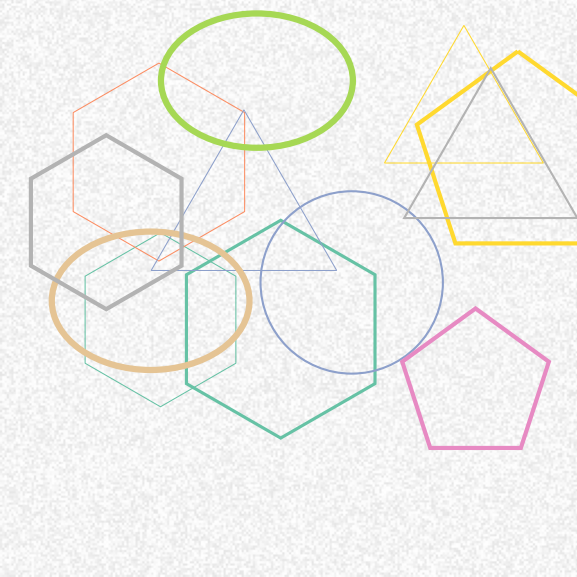[{"shape": "hexagon", "thickness": 0.5, "radius": 0.75, "center": [0.278, 0.445]}, {"shape": "hexagon", "thickness": 1.5, "radius": 0.94, "center": [0.486, 0.429]}, {"shape": "hexagon", "thickness": 0.5, "radius": 0.86, "center": [0.275, 0.718]}, {"shape": "triangle", "thickness": 0.5, "radius": 0.93, "center": [0.422, 0.624]}, {"shape": "circle", "thickness": 1, "radius": 0.79, "center": [0.609, 0.51]}, {"shape": "pentagon", "thickness": 2, "radius": 0.67, "center": [0.823, 0.331]}, {"shape": "oval", "thickness": 3, "radius": 0.83, "center": [0.445, 0.86]}, {"shape": "pentagon", "thickness": 2, "radius": 0.92, "center": [0.897, 0.726]}, {"shape": "triangle", "thickness": 0.5, "radius": 0.79, "center": [0.803, 0.796]}, {"shape": "oval", "thickness": 3, "radius": 0.86, "center": [0.261, 0.478]}, {"shape": "hexagon", "thickness": 2, "radius": 0.75, "center": [0.184, 0.614]}, {"shape": "triangle", "thickness": 1, "radius": 0.87, "center": [0.85, 0.708]}]